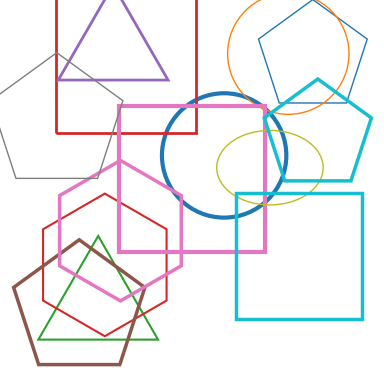[{"shape": "circle", "thickness": 3, "radius": 0.81, "center": [0.582, 0.596]}, {"shape": "pentagon", "thickness": 1, "radius": 0.74, "center": [0.813, 0.853]}, {"shape": "circle", "thickness": 1, "radius": 0.79, "center": [0.749, 0.861]}, {"shape": "triangle", "thickness": 1.5, "radius": 0.9, "center": [0.255, 0.208]}, {"shape": "hexagon", "thickness": 1.5, "radius": 0.93, "center": [0.272, 0.312]}, {"shape": "square", "thickness": 2, "radius": 0.91, "center": [0.326, 0.836]}, {"shape": "triangle", "thickness": 2, "radius": 0.82, "center": [0.294, 0.874]}, {"shape": "pentagon", "thickness": 2.5, "radius": 0.9, "center": [0.206, 0.198]}, {"shape": "hexagon", "thickness": 2.5, "radius": 0.91, "center": [0.313, 0.401]}, {"shape": "square", "thickness": 3, "radius": 0.95, "center": [0.498, 0.536]}, {"shape": "pentagon", "thickness": 1, "radius": 0.9, "center": [0.148, 0.683]}, {"shape": "oval", "thickness": 1, "radius": 0.69, "center": [0.701, 0.565]}, {"shape": "pentagon", "thickness": 2.5, "radius": 0.73, "center": [0.826, 0.649]}, {"shape": "square", "thickness": 2.5, "radius": 0.82, "center": [0.776, 0.336]}]